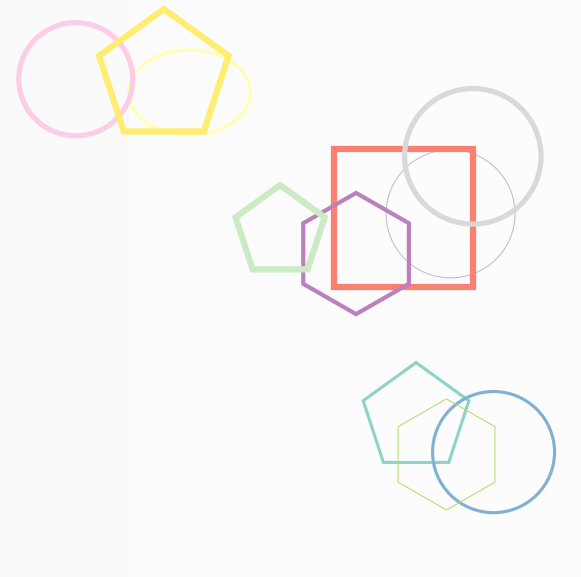[{"shape": "pentagon", "thickness": 1.5, "radius": 0.48, "center": [0.716, 0.276]}, {"shape": "oval", "thickness": 1.5, "radius": 0.52, "center": [0.326, 0.839]}, {"shape": "circle", "thickness": 0.5, "radius": 0.55, "center": [0.775, 0.629]}, {"shape": "square", "thickness": 3, "radius": 0.6, "center": [0.694, 0.621]}, {"shape": "circle", "thickness": 1.5, "radius": 0.52, "center": [0.849, 0.216]}, {"shape": "hexagon", "thickness": 0.5, "radius": 0.48, "center": [0.768, 0.212]}, {"shape": "circle", "thickness": 2.5, "radius": 0.49, "center": [0.13, 0.862]}, {"shape": "circle", "thickness": 2.5, "radius": 0.59, "center": [0.813, 0.729]}, {"shape": "hexagon", "thickness": 2, "radius": 0.52, "center": [0.613, 0.56]}, {"shape": "pentagon", "thickness": 3, "radius": 0.4, "center": [0.482, 0.598]}, {"shape": "pentagon", "thickness": 3, "radius": 0.59, "center": [0.282, 0.866]}]